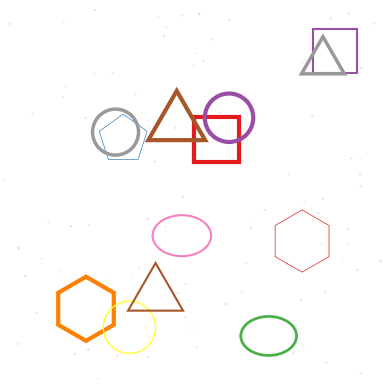[{"shape": "hexagon", "thickness": 0.5, "radius": 0.4, "center": [0.785, 0.374]}, {"shape": "square", "thickness": 3, "radius": 0.29, "center": [0.563, 0.637]}, {"shape": "pentagon", "thickness": 0.5, "radius": 0.33, "center": [0.32, 0.639]}, {"shape": "oval", "thickness": 2, "radius": 0.36, "center": [0.698, 0.127]}, {"shape": "circle", "thickness": 3, "radius": 0.31, "center": [0.595, 0.694]}, {"shape": "square", "thickness": 1.5, "radius": 0.29, "center": [0.87, 0.868]}, {"shape": "hexagon", "thickness": 3, "radius": 0.42, "center": [0.223, 0.198]}, {"shape": "circle", "thickness": 1, "radius": 0.34, "center": [0.336, 0.15]}, {"shape": "triangle", "thickness": 1.5, "radius": 0.41, "center": [0.404, 0.234]}, {"shape": "triangle", "thickness": 3, "radius": 0.43, "center": [0.459, 0.679]}, {"shape": "oval", "thickness": 1.5, "radius": 0.38, "center": [0.472, 0.388]}, {"shape": "triangle", "thickness": 2.5, "radius": 0.32, "center": [0.839, 0.84]}, {"shape": "circle", "thickness": 2.5, "radius": 0.3, "center": [0.3, 0.657]}]